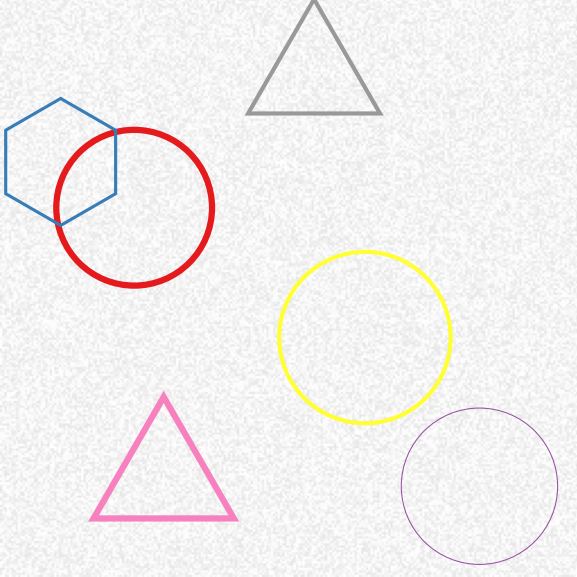[{"shape": "circle", "thickness": 3, "radius": 0.67, "center": [0.232, 0.639]}, {"shape": "hexagon", "thickness": 1.5, "radius": 0.55, "center": [0.105, 0.719]}, {"shape": "circle", "thickness": 0.5, "radius": 0.68, "center": [0.83, 0.157]}, {"shape": "circle", "thickness": 2, "radius": 0.74, "center": [0.632, 0.415]}, {"shape": "triangle", "thickness": 3, "radius": 0.7, "center": [0.283, 0.172]}, {"shape": "triangle", "thickness": 2, "radius": 0.66, "center": [0.544, 0.869]}]